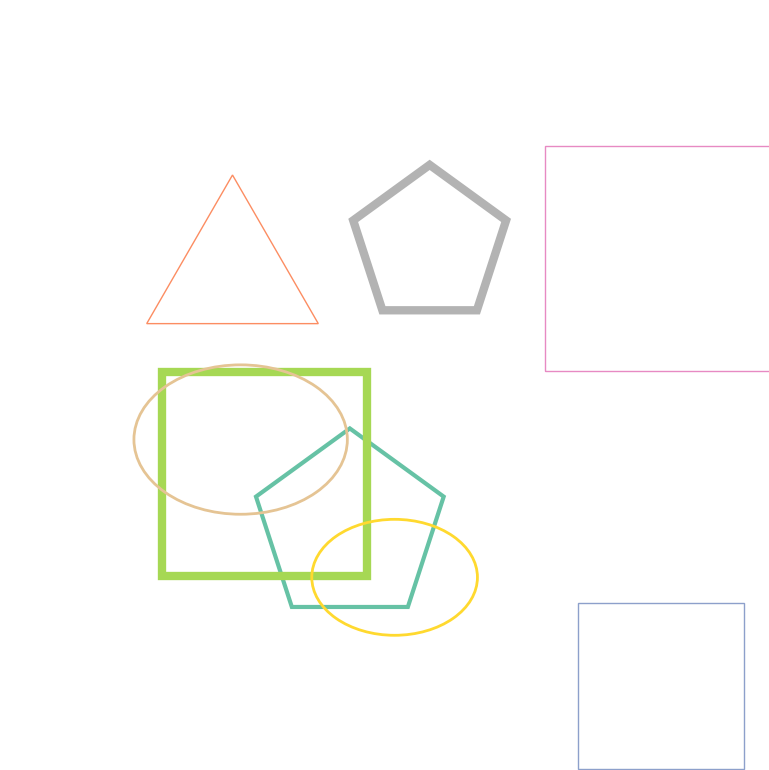[{"shape": "pentagon", "thickness": 1.5, "radius": 0.64, "center": [0.454, 0.315]}, {"shape": "triangle", "thickness": 0.5, "radius": 0.64, "center": [0.302, 0.644]}, {"shape": "square", "thickness": 0.5, "radius": 0.54, "center": [0.858, 0.109]}, {"shape": "square", "thickness": 0.5, "radius": 0.73, "center": [0.854, 0.665]}, {"shape": "square", "thickness": 3, "radius": 0.66, "center": [0.343, 0.385]}, {"shape": "oval", "thickness": 1, "radius": 0.54, "center": [0.512, 0.25]}, {"shape": "oval", "thickness": 1, "radius": 0.69, "center": [0.313, 0.429]}, {"shape": "pentagon", "thickness": 3, "radius": 0.52, "center": [0.558, 0.681]}]